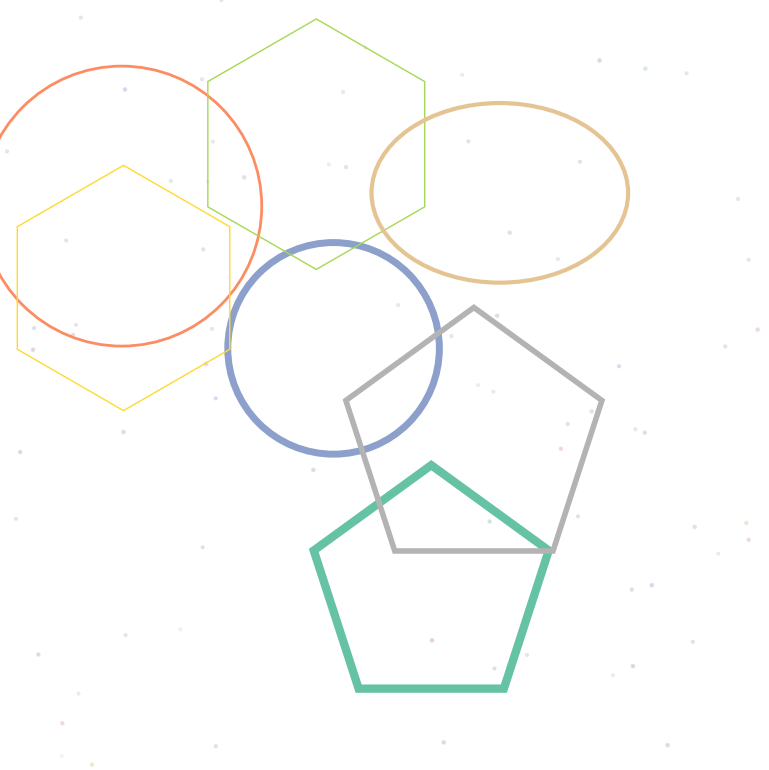[{"shape": "pentagon", "thickness": 3, "radius": 0.8, "center": [0.56, 0.235]}, {"shape": "circle", "thickness": 1, "radius": 0.91, "center": [0.158, 0.732]}, {"shape": "circle", "thickness": 2.5, "radius": 0.69, "center": [0.433, 0.548]}, {"shape": "hexagon", "thickness": 0.5, "radius": 0.81, "center": [0.411, 0.813]}, {"shape": "hexagon", "thickness": 0.5, "radius": 0.8, "center": [0.16, 0.626]}, {"shape": "oval", "thickness": 1.5, "radius": 0.83, "center": [0.649, 0.75]}, {"shape": "pentagon", "thickness": 2, "radius": 0.87, "center": [0.615, 0.426]}]